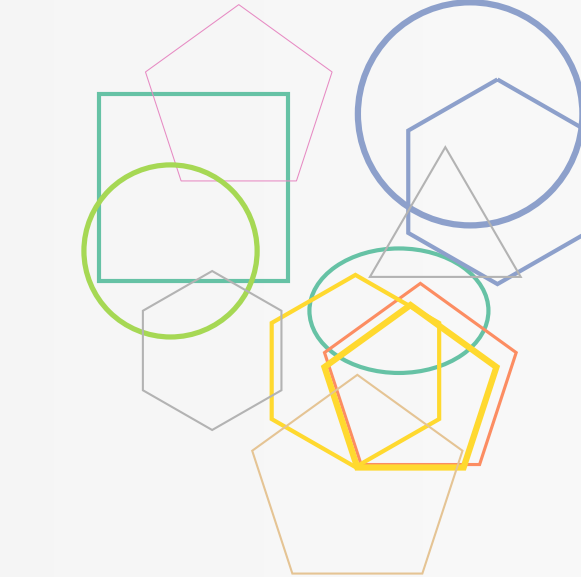[{"shape": "oval", "thickness": 2, "radius": 0.77, "center": [0.686, 0.461]}, {"shape": "square", "thickness": 2, "radius": 0.81, "center": [0.333, 0.675]}, {"shape": "pentagon", "thickness": 1.5, "radius": 0.87, "center": [0.723, 0.335]}, {"shape": "hexagon", "thickness": 2, "radius": 0.89, "center": [0.856, 0.684]}, {"shape": "circle", "thickness": 3, "radius": 0.97, "center": [0.809, 0.802]}, {"shape": "pentagon", "thickness": 0.5, "radius": 0.84, "center": [0.411, 0.822]}, {"shape": "circle", "thickness": 2.5, "radius": 0.74, "center": [0.293, 0.565]}, {"shape": "hexagon", "thickness": 2, "radius": 0.83, "center": [0.611, 0.357]}, {"shape": "pentagon", "thickness": 3, "radius": 0.78, "center": [0.706, 0.315]}, {"shape": "pentagon", "thickness": 1, "radius": 0.95, "center": [0.615, 0.16]}, {"shape": "triangle", "thickness": 1, "radius": 0.75, "center": [0.766, 0.595]}, {"shape": "hexagon", "thickness": 1, "radius": 0.69, "center": [0.365, 0.392]}]